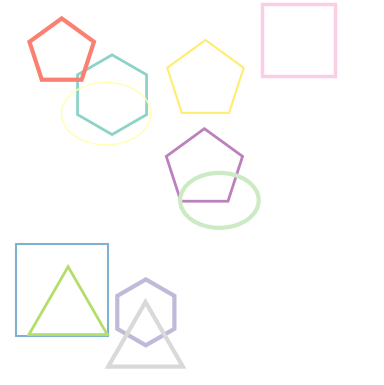[{"shape": "hexagon", "thickness": 2, "radius": 0.52, "center": [0.291, 0.754]}, {"shape": "oval", "thickness": 1, "radius": 0.58, "center": [0.276, 0.705]}, {"shape": "hexagon", "thickness": 3, "radius": 0.43, "center": [0.379, 0.189]}, {"shape": "pentagon", "thickness": 3, "radius": 0.44, "center": [0.16, 0.864]}, {"shape": "square", "thickness": 1.5, "radius": 0.59, "center": [0.162, 0.246]}, {"shape": "triangle", "thickness": 2, "radius": 0.59, "center": [0.177, 0.19]}, {"shape": "square", "thickness": 2.5, "radius": 0.47, "center": [0.775, 0.896]}, {"shape": "triangle", "thickness": 3, "radius": 0.56, "center": [0.378, 0.104]}, {"shape": "pentagon", "thickness": 2, "radius": 0.52, "center": [0.531, 0.562]}, {"shape": "oval", "thickness": 3, "radius": 0.51, "center": [0.57, 0.48]}, {"shape": "pentagon", "thickness": 1.5, "radius": 0.52, "center": [0.534, 0.791]}]